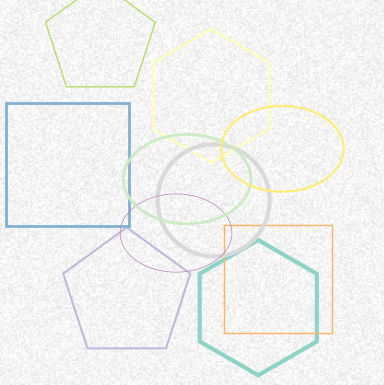[{"shape": "hexagon", "thickness": 3, "radius": 0.88, "center": [0.671, 0.201]}, {"shape": "hexagon", "thickness": 1.5, "radius": 0.87, "center": [0.549, 0.751]}, {"shape": "pentagon", "thickness": 1.5, "radius": 0.87, "center": [0.329, 0.236]}, {"shape": "square", "thickness": 2, "radius": 0.8, "center": [0.176, 0.572]}, {"shape": "square", "thickness": 1, "radius": 0.7, "center": [0.722, 0.275]}, {"shape": "pentagon", "thickness": 1, "radius": 0.75, "center": [0.261, 0.896]}, {"shape": "circle", "thickness": 3, "radius": 0.73, "center": [0.555, 0.48]}, {"shape": "oval", "thickness": 0.5, "radius": 0.73, "center": [0.457, 0.395]}, {"shape": "oval", "thickness": 2, "radius": 0.83, "center": [0.486, 0.535]}, {"shape": "oval", "thickness": 1.5, "radius": 0.8, "center": [0.733, 0.613]}]